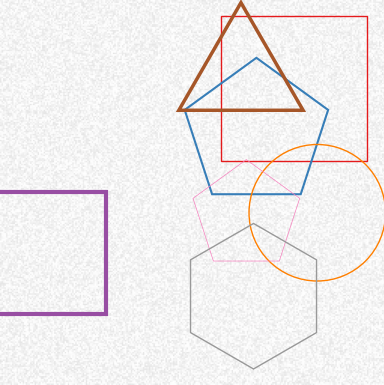[{"shape": "square", "thickness": 1, "radius": 0.94, "center": [0.763, 0.769]}, {"shape": "pentagon", "thickness": 1.5, "radius": 0.98, "center": [0.666, 0.654]}, {"shape": "square", "thickness": 3, "radius": 0.79, "center": [0.117, 0.342]}, {"shape": "circle", "thickness": 1, "radius": 0.89, "center": [0.824, 0.447]}, {"shape": "triangle", "thickness": 2.5, "radius": 0.93, "center": [0.626, 0.807]}, {"shape": "pentagon", "thickness": 0.5, "radius": 0.73, "center": [0.64, 0.44]}, {"shape": "hexagon", "thickness": 1, "radius": 0.94, "center": [0.659, 0.231]}]